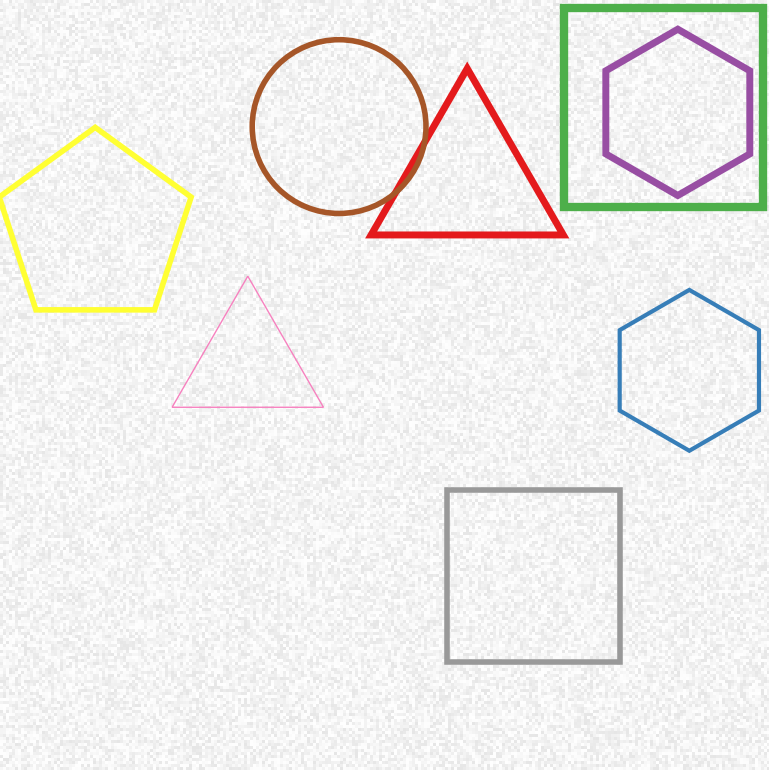[{"shape": "triangle", "thickness": 2.5, "radius": 0.72, "center": [0.607, 0.767]}, {"shape": "hexagon", "thickness": 1.5, "radius": 0.52, "center": [0.895, 0.519]}, {"shape": "square", "thickness": 3, "radius": 0.65, "center": [0.862, 0.86]}, {"shape": "hexagon", "thickness": 2.5, "radius": 0.54, "center": [0.88, 0.854]}, {"shape": "pentagon", "thickness": 2, "radius": 0.66, "center": [0.124, 0.704]}, {"shape": "circle", "thickness": 2, "radius": 0.56, "center": [0.44, 0.836]}, {"shape": "triangle", "thickness": 0.5, "radius": 0.57, "center": [0.322, 0.528]}, {"shape": "square", "thickness": 2, "radius": 0.56, "center": [0.693, 0.252]}]